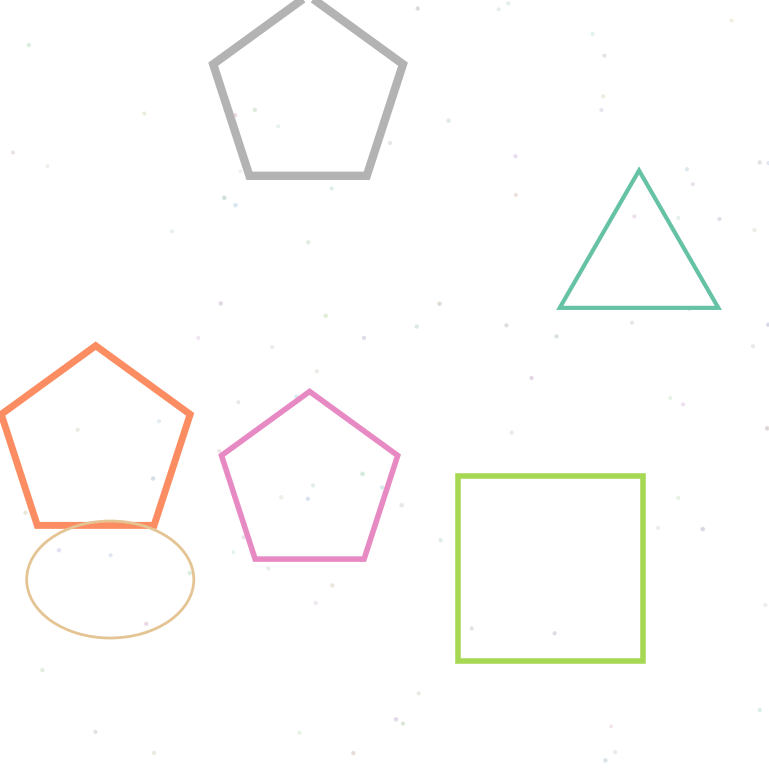[{"shape": "triangle", "thickness": 1.5, "radius": 0.59, "center": [0.83, 0.66]}, {"shape": "pentagon", "thickness": 2.5, "radius": 0.64, "center": [0.124, 0.422]}, {"shape": "pentagon", "thickness": 2, "radius": 0.6, "center": [0.402, 0.371]}, {"shape": "square", "thickness": 2, "radius": 0.6, "center": [0.715, 0.262]}, {"shape": "oval", "thickness": 1, "radius": 0.54, "center": [0.143, 0.247]}, {"shape": "pentagon", "thickness": 3, "radius": 0.65, "center": [0.4, 0.877]}]